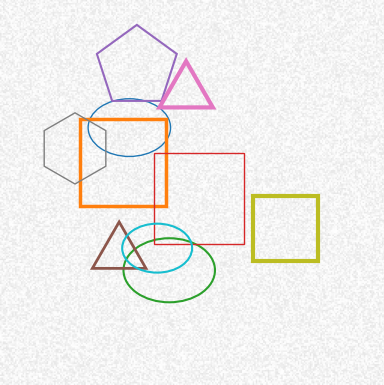[{"shape": "oval", "thickness": 1, "radius": 0.54, "center": [0.336, 0.669]}, {"shape": "square", "thickness": 2.5, "radius": 0.56, "center": [0.319, 0.578]}, {"shape": "oval", "thickness": 1.5, "radius": 0.59, "center": [0.44, 0.298]}, {"shape": "square", "thickness": 1, "radius": 0.59, "center": [0.517, 0.484]}, {"shape": "pentagon", "thickness": 1.5, "radius": 0.55, "center": [0.355, 0.826]}, {"shape": "triangle", "thickness": 2, "radius": 0.4, "center": [0.31, 0.343]}, {"shape": "triangle", "thickness": 3, "radius": 0.4, "center": [0.483, 0.761]}, {"shape": "hexagon", "thickness": 1, "radius": 0.46, "center": [0.195, 0.615]}, {"shape": "square", "thickness": 3, "radius": 0.42, "center": [0.742, 0.406]}, {"shape": "oval", "thickness": 1.5, "radius": 0.45, "center": [0.408, 0.355]}]